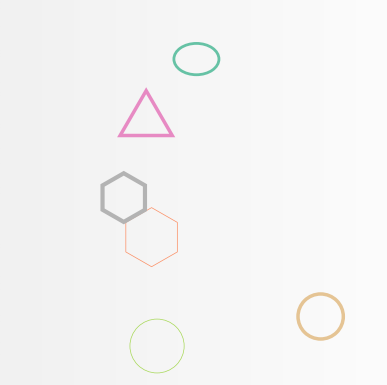[{"shape": "oval", "thickness": 2, "radius": 0.29, "center": [0.507, 0.847]}, {"shape": "hexagon", "thickness": 0.5, "radius": 0.38, "center": [0.391, 0.384]}, {"shape": "triangle", "thickness": 2.5, "radius": 0.39, "center": [0.377, 0.687]}, {"shape": "circle", "thickness": 0.5, "radius": 0.35, "center": [0.405, 0.101]}, {"shape": "circle", "thickness": 2.5, "radius": 0.29, "center": [0.828, 0.178]}, {"shape": "hexagon", "thickness": 3, "radius": 0.32, "center": [0.319, 0.487]}]